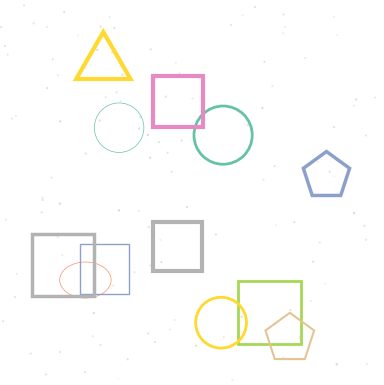[{"shape": "circle", "thickness": 2, "radius": 0.38, "center": [0.579, 0.649]}, {"shape": "circle", "thickness": 0.5, "radius": 0.32, "center": [0.309, 0.668]}, {"shape": "oval", "thickness": 0.5, "radius": 0.33, "center": [0.222, 0.273]}, {"shape": "pentagon", "thickness": 2.5, "radius": 0.32, "center": [0.848, 0.543]}, {"shape": "square", "thickness": 1, "radius": 0.32, "center": [0.271, 0.302]}, {"shape": "square", "thickness": 3, "radius": 0.33, "center": [0.463, 0.736]}, {"shape": "square", "thickness": 2, "radius": 0.41, "center": [0.699, 0.189]}, {"shape": "triangle", "thickness": 3, "radius": 0.41, "center": [0.268, 0.836]}, {"shape": "circle", "thickness": 2, "radius": 0.33, "center": [0.574, 0.162]}, {"shape": "pentagon", "thickness": 1.5, "radius": 0.33, "center": [0.753, 0.121]}, {"shape": "square", "thickness": 3, "radius": 0.32, "center": [0.461, 0.36]}, {"shape": "square", "thickness": 2.5, "radius": 0.4, "center": [0.164, 0.311]}]